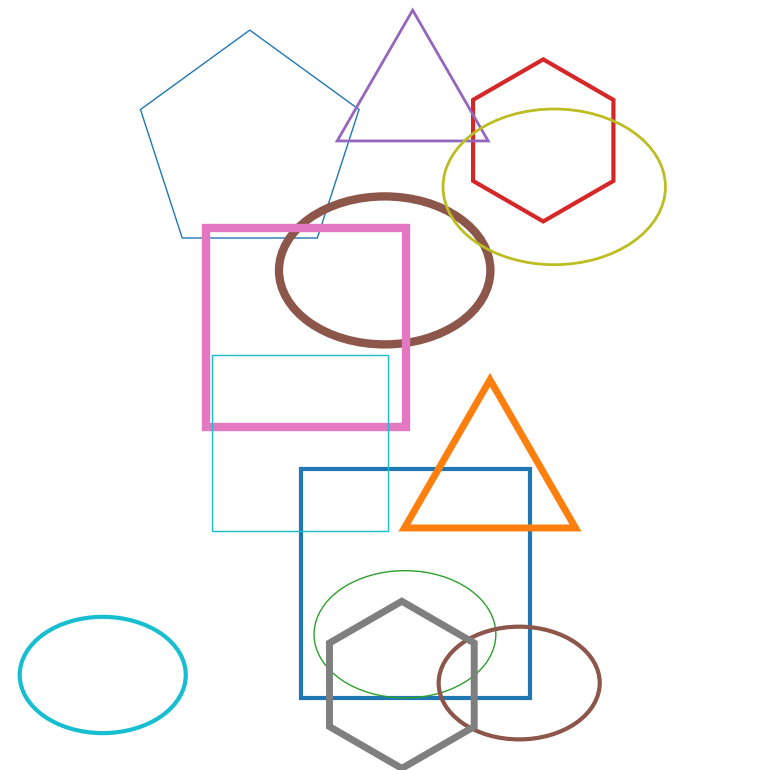[{"shape": "pentagon", "thickness": 0.5, "radius": 0.75, "center": [0.324, 0.812]}, {"shape": "square", "thickness": 1.5, "radius": 0.74, "center": [0.539, 0.242]}, {"shape": "triangle", "thickness": 2.5, "radius": 0.64, "center": [0.636, 0.378]}, {"shape": "oval", "thickness": 0.5, "radius": 0.59, "center": [0.526, 0.176]}, {"shape": "hexagon", "thickness": 1.5, "radius": 0.53, "center": [0.706, 0.818]}, {"shape": "triangle", "thickness": 1, "radius": 0.57, "center": [0.536, 0.874]}, {"shape": "oval", "thickness": 1.5, "radius": 0.52, "center": [0.674, 0.113]}, {"shape": "oval", "thickness": 3, "radius": 0.69, "center": [0.5, 0.649]}, {"shape": "square", "thickness": 3, "radius": 0.65, "center": [0.397, 0.575]}, {"shape": "hexagon", "thickness": 2.5, "radius": 0.54, "center": [0.522, 0.111]}, {"shape": "oval", "thickness": 1, "radius": 0.72, "center": [0.72, 0.757]}, {"shape": "oval", "thickness": 1.5, "radius": 0.54, "center": [0.133, 0.123]}, {"shape": "square", "thickness": 0.5, "radius": 0.57, "center": [0.39, 0.425]}]